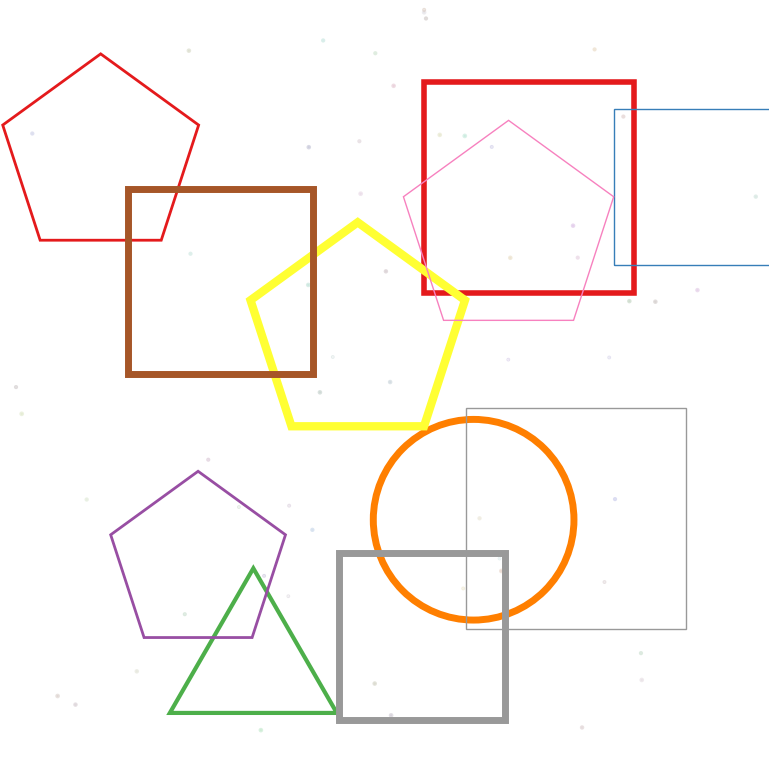[{"shape": "square", "thickness": 2, "radius": 0.68, "center": [0.687, 0.756]}, {"shape": "pentagon", "thickness": 1, "radius": 0.67, "center": [0.131, 0.796]}, {"shape": "square", "thickness": 0.5, "radius": 0.51, "center": [0.899, 0.757]}, {"shape": "triangle", "thickness": 1.5, "radius": 0.63, "center": [0.329, 0.137]}, {"shape": "pentagon", "thickness": 1, "radius": 0.6, "center": [0.257, 0.269]}, {"shape": "circle", "thickness": 2.5, "radius": 0.65, "center": [0.615, 0.325]}, {"shape": "pentagon", "thickness": 3, "radius": 0.73, "center": [0.465, 0.565]}, {"shape": "square", "thickness": 2.5, "radius": 0.6, "center": [0.286, 0.634]}, {"shape": "pentagon", "thickness": 0.5, "radius": 0.72, "center": [0.66, 0.7]}, {"shape": "square", "thickness": 0.5, "radius": 0.72, "center": [0.748, 0.327]}, {"shape": "square", "thickness": 2.5, "radius": 0.54, "center": [0.548, 0.173]}]